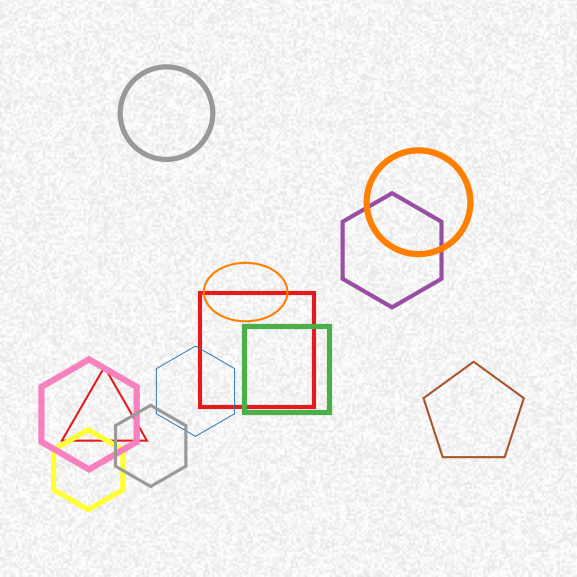[{"shape": "square", "thickness": 2, "radius": 0.5, "center": [0.445, 0.393]}, {"shape": "triangle", "thickness": 1, "radius": 0.43, "center": [0.181, 0.279]}, {"shape": "hexagon", "thickness": 0.5, "radius": 0.39, "center": [0.339, 0.322]}, {"shape": "square", "thickness": 2.5, "radius": 0.37, "center": [0.496, 0.36]}, {"shape": "hexagon", "thickness": 2, "radius": 0.49, "center": [0.679, 0.566]}, {"shape": "circle", "thickness": 3, "radius": 0.45, "center": [0.725, 0.649]}, {"shape": "oval", "thickness": 1, "radius": 0.36, "center": [0.425, 0.493]}, {"shape": "hexagon", "thickness": 2.5, "radius": 0.35, "center": [0.153, 0.186]}, {"shape": "pentagon", "thickness": 1, "radius": 0.46, "center": [0.82, 0.281]}, {"shape": "hexagon", "thickness": 3, "radius": 0.48, "center": [0.154, 0.282]}, {"shape": "circle", "thickness": 2.5, "radius": 0.4, "center": [0.288, 0.803]}, {"shape": "hexagon", "thickness": 1.5, "radius": 0.35, "center": [0.261, 0.227]}]